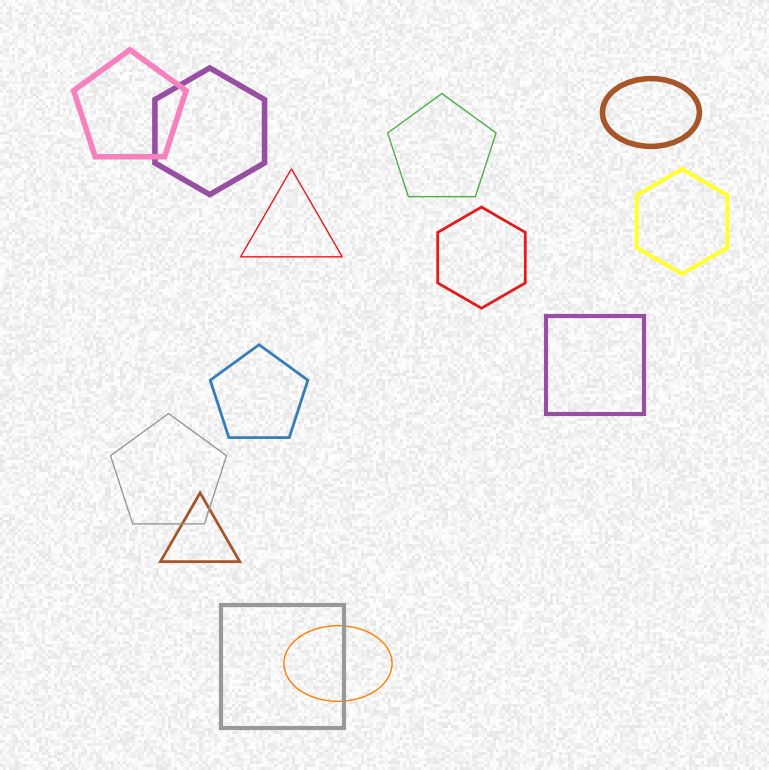[{"shape": "triangle", "thickness": 0.5, "radius": 0.38, "center": [0.378, 0.705]}, {"shape": "hexagon", "thickness": 1, "radius": 0.33, "center": [0.625, 0.665]}, {"shape": "pentagon", "thickness": 1, "radius": 0.33, "center": [0.336, 0.486]}, {"shape": "pentagon", "thickness": 0.5, "radius": 0.37, "center": [0.574, 0.804]}, {"shape": "square", "thickness": 1.5, "radius": 0.32, "center": [0.773, 0.526]}, {"shape": "hexagon", "thickness": 2, "radius": 0.41, "center": [0.272, 0.83]}, {"shape": "oval", "thickness": 0.5, "radius": 0.35, "center": [0.439, 0.138]}, {"shape": "hexagon", "thickness": 1.5, "radius": 0.34, "center": [0.886, 0.712]}, {"shape": "oval", "thickness": 2, "radius": 0.31, "center": [0.845, 0.854]}, {"shape": "triangle", "thickness": 1, "radius": 0.3, "center": [0.26, 0.3]}, {"shape": "pentagon", "thickness": 2, "radius": 0.38, "center": [0.169, 0.859]}, {"shape": "pentagon", "thickness": 0.5, "radius": 0.4, "center": [0.219, 0.384]}, {"shape": "square", "thickness": 1.5, "radius": 0.4, "center": [0.367, 0.135]}]